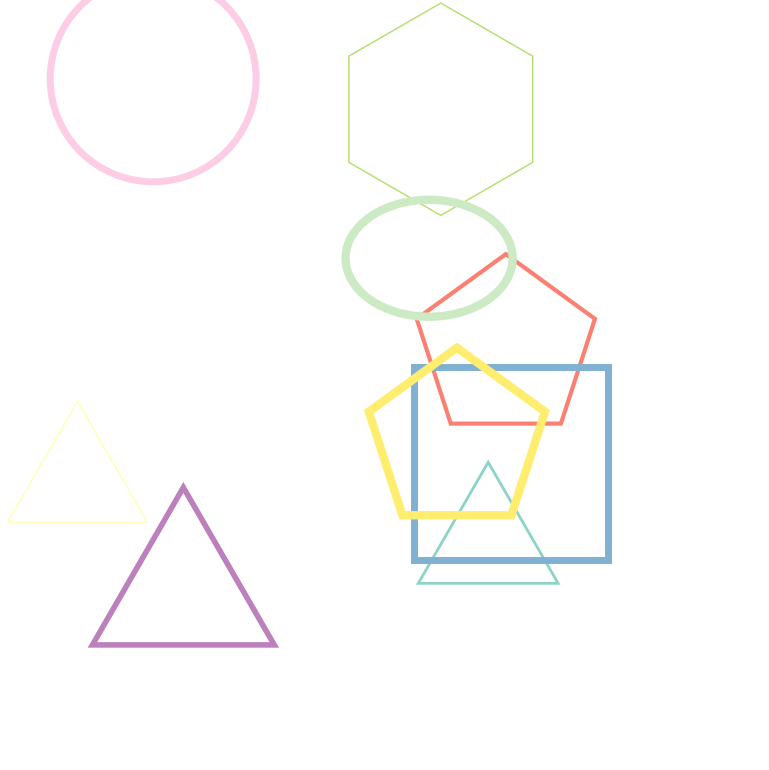[{"shape": "triangle", "thickness": 1, "radius": 0.52, "center": [0.634, 0.295]}, {"shape": "triangle", "thickness": 0.5, "radius": 0.52, "center": [0.101, 0.374]}, {"shape": "pentagon", "thickness": 1.5, "radius": 0.61, "center": [0.657, 0.548]}, {"shape": "square", "thickness": 2.5, "radius": 0.63, "center": [0.663, 0.398]}, {"shape": "hexagon", "thickness": 0.5, "radius": 0.69, "center": [0.572, 0.858]}, {"shape": "circle", "thickness": 2.5, "radius": 0.67, "center": [0.199, 0.898]}, {"shape": "triangle", "thickness": 2, "radius": 0.68, "center": [0.238, 0.231]}, {"shape": "oval", "thickness": 3, "radius": 0.54, "center": [0.557, 0.665]}, {"shape": "pentagon", "thickness": 3, "radius": 0.6, "center": [0.593, 0.428]}]